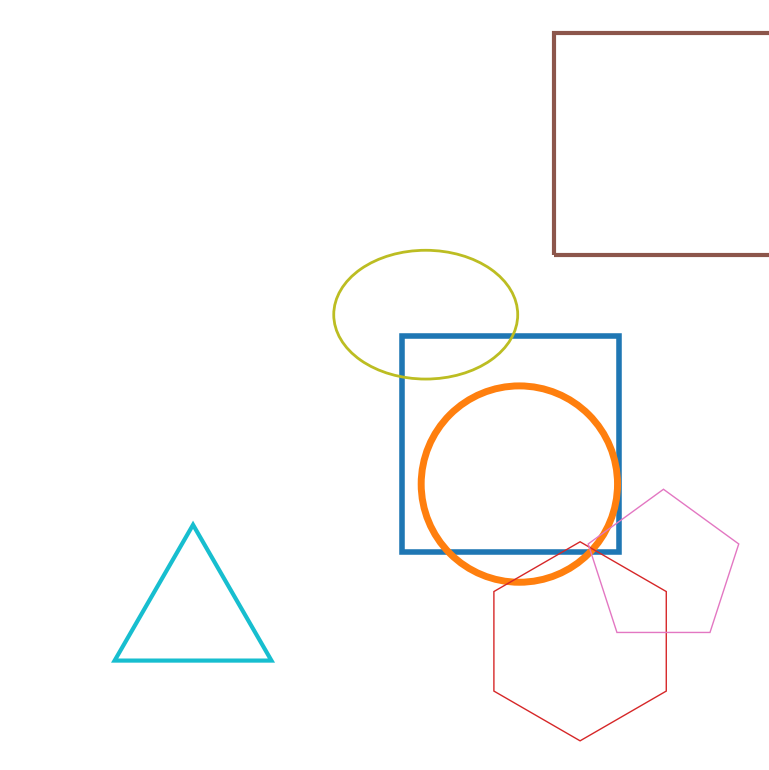[{"shape": "square", "thickness": 2, "radius": 0.7, "center": [0.663, 0.423]}, {"shape": "circle", "thickness": 2.5, "radius": 0.64, "center": [0.674, 0.371]}, {"shape": "hexagon", "thickness": 0.5, "radius": 0.65, "center": [0.753, 0.167]}, {"shape": "square", "thickness": 1.5, "radius": 0.72, "center": [0.864, 0.812]}, {"shape": "pentagon", "thickness": 0.5, "radius": 0.51, "center": [0.862, 0.262]}, {"shape": "oval", "thickness": 1, "radius": 0.6, "center": [0.553, 0.591]}, {"shape": "triangle", "thickness": 1.5, "radius": 0.59, "center": [0.251, 0.201]}]